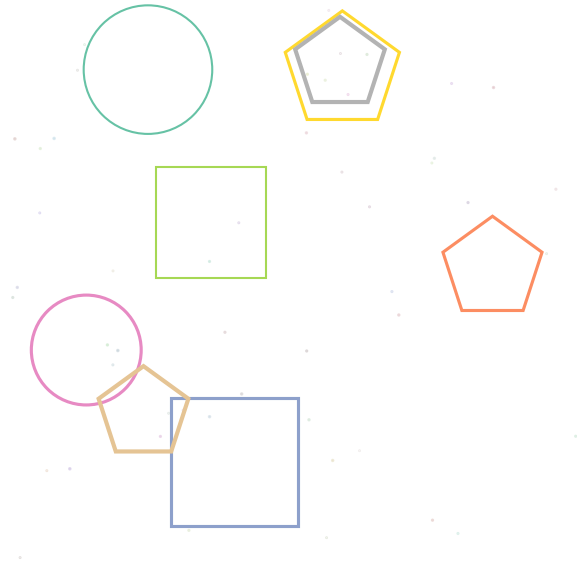[{"shape": "circle", "thickness": 1, "radius": 0.56, "center": [0.256, 0.879]}, {"shape": "pentagon", "thickness": 1.5, "radius": 0.45, "center": [0.853, 0.534]}, {"shape": "square", "thickness": 1.5, "radius": 0.55, "center": [0.406, 0.199]}, {"shape": "circle", "thickness": 1.5, "radius": 0.48, "center": [0.149, 0.393]}, {"shape": "square", "thickness": 1, "radius": 0.48, "center": [0.365, 0.614]}, {"shape": "pentagon", "thickness": 1.5, "radius": 0.52, "center": [0.593, 0.876]}, {"shape": "pentagon", "thickness": 2, "radius": 0.41, "center": [0.248, 0.283]}, {"shape": "pentagon", "thickness": 2, "radius": 0.41, "center": [0.589, 0.888]}]